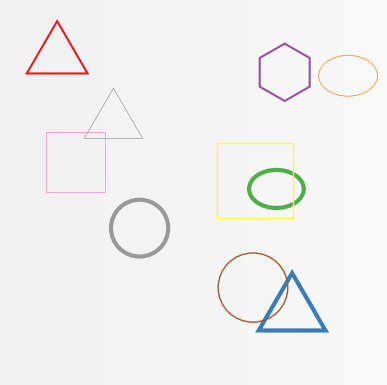[{"shape": "triangle", "thickness": 1.5, "radius": 0.45, "center": [0.148, 0.855]}, {"shape": "triangle", "thickness": 3, "radius": 0.5, "center": [0.754, 0.191]}, {"shape": "oval", "thickness": 3, "radius": 0.35, "center": [0.713, 0.509]}, {"shape": "hexagon", "thickness": 1.5, "radius": 0.37, "center": [0.735, 0.812]}, {"shape": "oval", "thickness": 0.5, "radius": 0.38, "center": [0.898, 0.803]}, {"shape": "square", "thickness": 1, "radius": 0.49, "center": [0.658, 0.532]}, {"shape": "circle", "thickness": 1, "radius": 0.45, "center": [0.653, 0.253]}, {"shape": "square", "thickness": 0.5, "radius": 0.39, "center": [0.195, 0.579]}, {"shape": "triangle", "thickness": 0.5, "radius": 0.44, "center": [0.293, 0.684]}, {"shape": "circle", "thickness": 3, "radius": 0.37, "center": [0.36, 0.407]}]